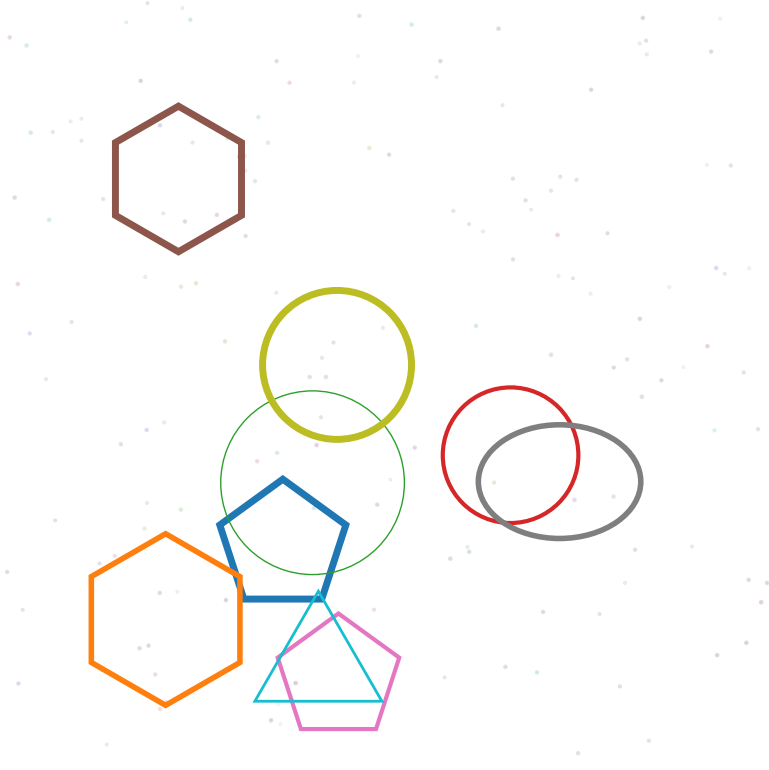[{"shape": "pentagon", "thickness": 2.5, "radius": 0.43, "center": [0.367, 0.292]}, {"shape": "hexagon", "thickness": 2, "radius": 0.56, "center": [0.215, 0.195]}, {"shape": "circle", "thickness": 0.5, "radius": 0.6, "center": [0.406, 0.373]}, {"shape": "circle", "thickness": 1.5, "radius": 0.44, "center": [0.663, 0.409]}, {"shape": "hexagon", "thickness": 2.5, "radius": 0.47, "center": [0.232, 0.768]}, {"shape": "pentagon", "thickness": 1.5, "radius": 0.41, "center": [0.44, 0.12]}, {"shape": "oval", "thickness": 2, "radius": 0.53, "center": [0.727, 0.375]}, {"shape": "circle", "thickness": 2.5, "radius": 0.48, "center": [0.438, 0.526]}, {"shape": "triangle", "thickness": 1, "radius": 0.48, "center": [0.413, 0.137]}]